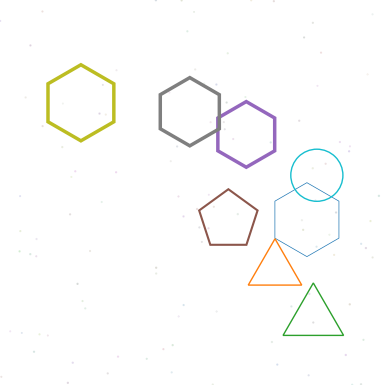[{"shape": "hexagon", "thickness": 0.5, "radius": 0.48, "center": [0.797, 0.429]}, {"shape": "triangle", "thickness": 1, "radius": 0.4, "center": [0.714, 0.3]}, {"shape": "triangle", "thickness": 1, "radius": 0.45, "center": [0.814, 0.174]}, {"shape": "hexagon", "thickness": 2.5, "radius": 0.43, "center": [0.64, 0.651]}, {"shape": "pentagon", "thickness": 1.5, "radius": 0.4, "center": [0.593, 0.429]}, {"shape": "hexagon", "thickness": 2.5, "radius": 0.44, "center": [0.493, 0.71]}, {"shape": "hexagon", "thickness": 2.5, "radius": 0.49, "center": [0.21, 0.733]}, {"shape": "circle", "thickness": 1, "radius": 0.34, "center": [0.823, 0.545]}]